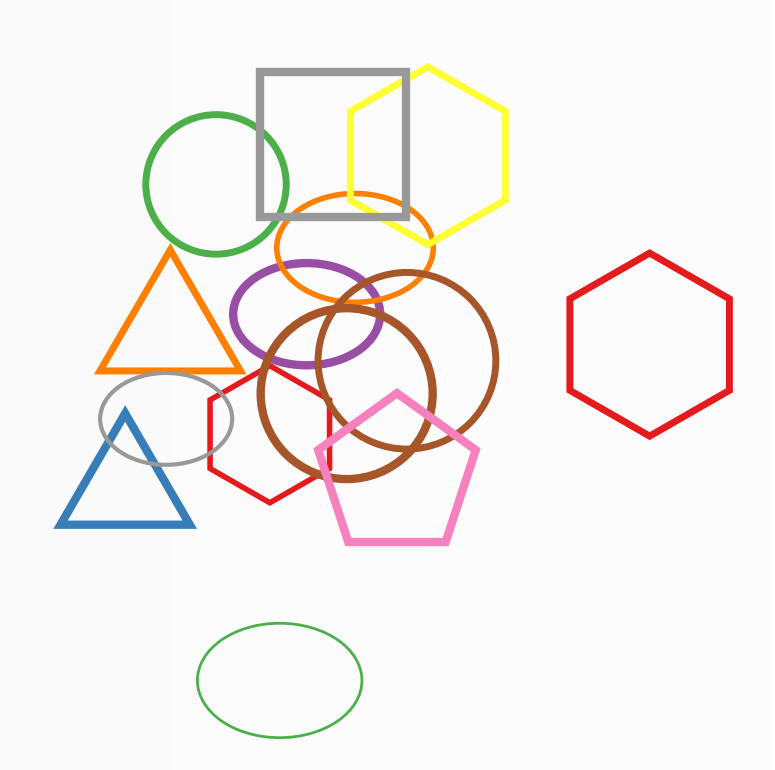[{"shape": "hexagon", "thickness": 2, "radius": 0.45, "center": [0.348, 0.436]}, {"shape": "hexagon", "thickness": 2.5, "radius": 0.59, "center": [0.838, 0.552]}, {"shape": "triangle", "thickness": 3, "radius": 0.48, "center": [0.162, 0.367]}, {"shape": "circle", "thickness": 2.5, "radius": 0.45, "center": [0.279, 0.76]}, {"shape": "oval", "thickness": 1, "radius": 0.53, "center": [0.361, 0.116]}, {"shape": "oval", "thickness": 3, "radius": 0.47, "center": [0.396, 0.592]}, {"shape": "oval", "thickness": 2, "radius": 0.5, "center": [0.458, 0.678]}, {"shape": "triangle", "thickness": 2.5, "radius": 0.52, "center": [0.22, 0.571]}, {"shape": "hexagon", "thickness": 2.5, "radius": 0.58, "center": [0.552, 0.798]}, {"shape": "circle", "thickness": 2.5, "radius": 0.57, "center": [0.525, 0.531]}, {"shape": "circle", "thickness": 3, "radius": 0.55, "center": [0.447, 0.489]}, {"shape": "pentagon", "thickness": 3, "radius": 0.53, "center": [0.512, 0.383]}, {"shape": "oval", "thickness": 1.5, "radius": 0.43, "center": [0.214, 0.456]}, {"shape": "square", "thickness": 3, "radius": 0.47, "center": [0.43, 0.813]}]